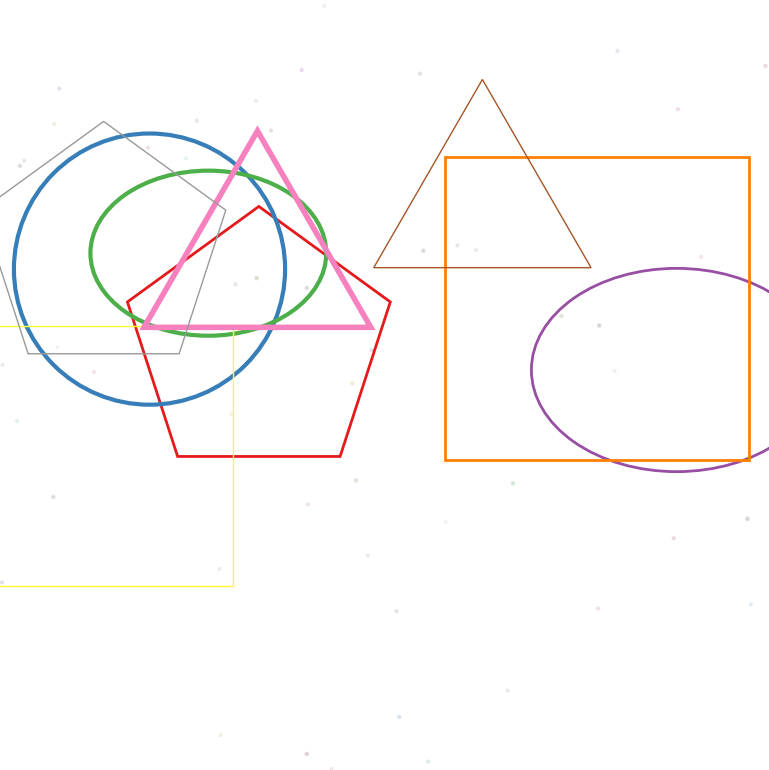[{"shape": "pentagon", "thickness": 1, "radius": 0.9, "center": [0.336, 0.552]}, {"shape": "circle", "thickness": 1.5, "radius": 0.88, "center": [0.194, 0.651]}, {"shape": "oval", "thickness": 1.5, "radius": 0.77, "center": [0.271, 0.671]}, {"shape": "oval", "thickness": 1, "radius": 0.94, "center": [0.879, 0.519]}, {"shape": "square", "thickness": 1, "radius": 0.99, "center": [0.775, 0.599]}, {"shape": "square", "thickness": 0.5, "radius": 0.85, "center": [0.133, 0.407]}, {"shape": "triangle", "thickness": 0.5, "radius": 0.81, "center": [0.626, 0.734]}, {"shape": "triangle", "thickness": 2, "radius": 0.85, "center": [0.334, 0.66]}, {"shape": "pentagon", "thickness": 0.5, "radius": 0.83, "center": [0.135, 0.676]}]